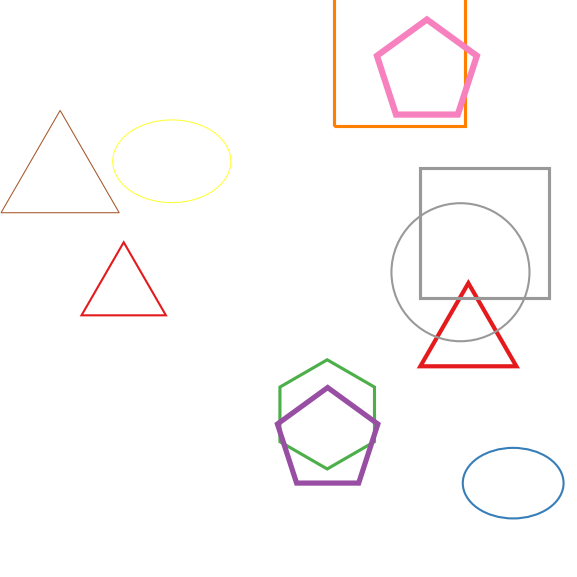[{"shape": "triangle", "thickness": 1, "radius": 0.42, "center": [0.214, 0.495]}, {"shape": "triangle", "thickness": 2, "radius": 0.48, "center": [0.811, 0.413]}, {"shape": "oval", "thickness": 1, "radius": 0.44, "center": [0.889, 0.163]}, {"shape": "hexagon", "thickness": 1.5, "radius": 0.47, "center": [0.567, 0.282]}, {"shape": "pentagon", "thickness": 2.5, "radius": 0.46, "center": [0.567, 0.237]}, {"shape": "square", "thickness": 1.5, "radius": 0.57, "center": [0.692, 0.895]}, {"shape": "oval", "thickness": 0.5, "radius": 0.51, "center": [0.297, 0.72]}, {"shape": "triangle", "thickness": 0.5, "radius": 0.59, "center": [0.104, 0.69]}, {"shape": "pentagon", "thickness": 3, "radius": 0.46, "center": [0.739, 0.874]}, {"shape": "square", "thickness": 1.5, "radius": 0.56, "center": [0.839, 0.596]}, {"shape": "circle", "thickness": 1, "radius": 0.6, "center": [0.797, 0.528]}]